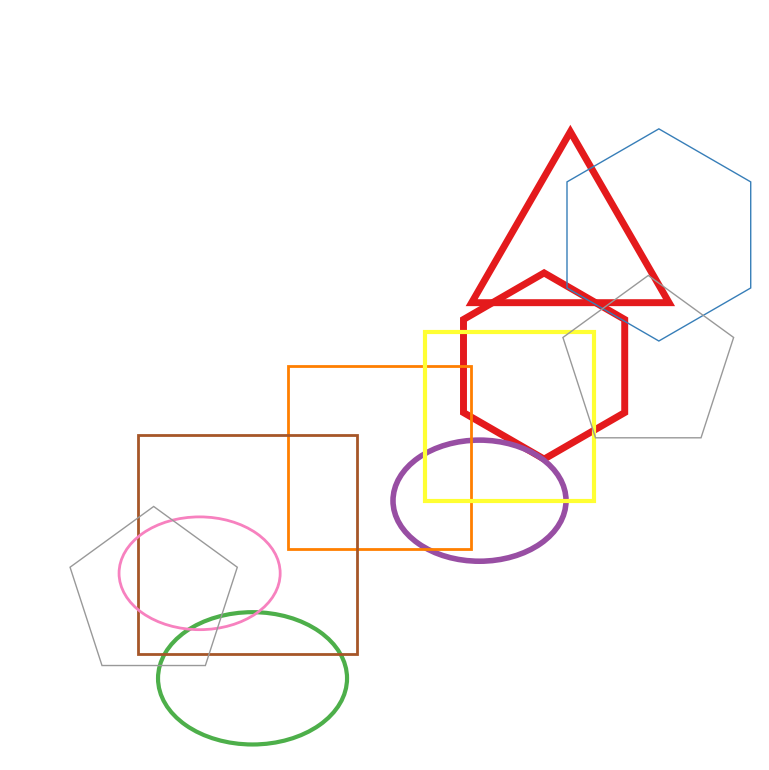[{"shape": "triangle", "thickness": 2.5, "radius": 0.74, "center": [0.741, 0.681]}, {"shape": "hexagon", "thickness": 2.5, "radius": 0.6, "center": [0.707, 0.525]}, {"shape": "hexagon", "thickness": 0.5, "radius": 0.69, "center": [0.856, 0.695]}, {"shape": "oval", "thickness": 1.5, "radius": 0.61, "center": [0.328, 0.119]}, {"shape": "oval", "thickness": 2, "radius": 0.56, "center": [0.623, 0.35]}, {"shape": "square", "thickness": 1, "radius": 0.59, "center": [0.492, 0.406]}, {"shape": "square", "thickness": 1.5, "radius": 0.55, "center": [0.662, 0.459]}, {"shape": "square", "thickness": 1, "radius": 0.71, "center": [0.321, 0.292]}, {"shape": "oval", "thickness": 1, "radius": 0.52, "center": [0.259, 0.255]}, {"shape": "pentagon", "thickness": 0.5, "radius": 0.57, "center": [0.2, 0.228]}, {"shape": "pentagon", "thickness": 0.5, "radius": 0.58, "center": [0.842, 0.526]}]